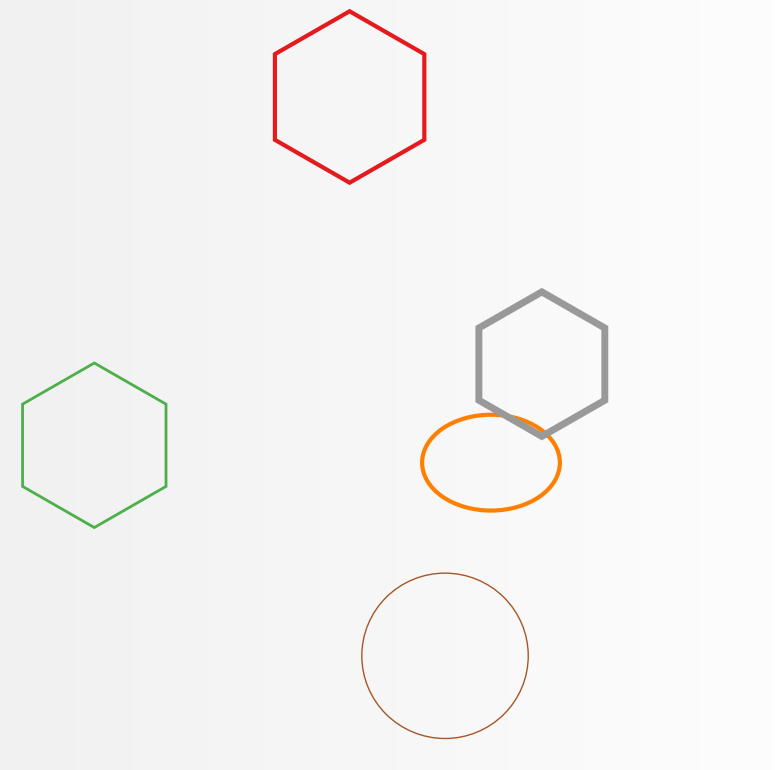[{"shape": "hexagon", "thickness": 1.5, "radius": 0.56, "center": [0.451, 0.874]}, {"shape": "hexagon", "thickness": 1, "radius": 0.53, "center": [0.122, 0.422]}, {"shape": "oval", "thickness": 1.5, "radius": 0.44, "center": [0.634, 0.399]}, {"shape": "circle", "thickness": 0.5, "radius": 0.54, "center": [0.574, 0.148]}, {"shape": "hexagon", "thickness": 2.5, "radius": 0.47, "center": [0.699, 0.527]}]